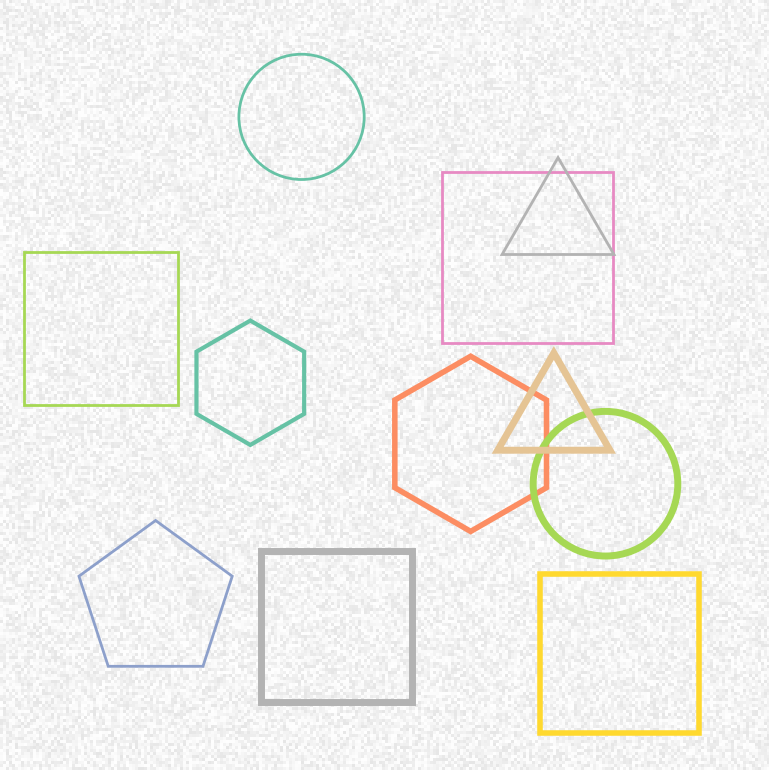[{"shape": "circle", "thickness": 1, "radius": 0.41, "center": [0.392, 0.848]}, {"shape": "hexagon", "thickness": 1.5, "radius": 0.4, "center": [0.325, 0.503]}, {"shape": "hexagon", "thickness": 2, "radius": 0.57, "center": [0.611, 0.424]}, {"shape": "pentagon", "thickness": 1, "radius": 0.52, "center": [0.202, 0.219]}, {"shape": "square", "thickness": 1, "radius": 0.56, "center": [0.685, 0.666]}, {"shape": "square", "thickness": 1, "radius": 0.5, "center": [0.131, 0.573]}, {"shape": "circle", "thickness": 2.5, "radius": 0.47, "center": [0.786, 0.372]}, {"shape": "square", "thickness": 2, "radius": 0.52, "center": [0.805, 0.151]}, {"shape": "triangle", "thickness": 2.5, "radius": 0.42, "center": [0.719, 0.457]}, {"shape": "square", "thickness": 2.5, "radius": 0.49, "center": [0.437, 0.186]}, {"shape": "triangle", "thickness": 1, "radius": 0.42, "center": [0.725, 0.711]}]